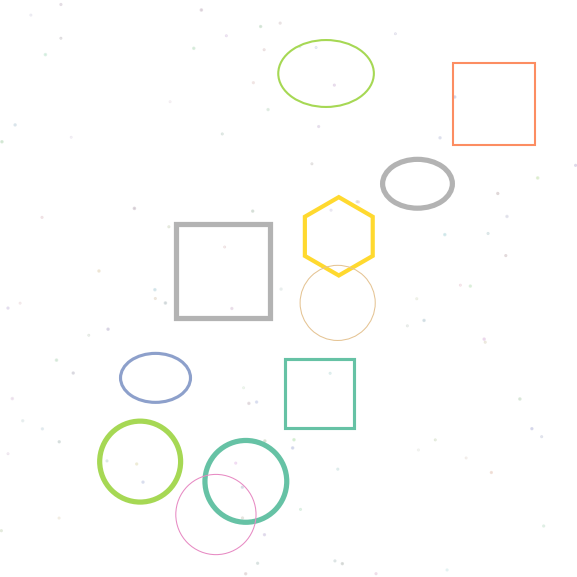[{"shape": "circle", "thickness": 2.5, "radius": 0.35, "center": [0.426, 0.166]}, {"shape": "square", "thickness": 1.5, "radius": 0.3, "center": [0.554, 0.318]}, {"shape": "square", "thickness": 1, "radius": 0.35, "center": [0.855, 0.819]}, {"shape": "oval", "thickness": 1.5, "radius": 0.3, "center": [0.269, 0.345]}, {"shape": "circle", "thickness": 0.5, "radius": 0.35, "center": [0.374, 0.108]}, {"shape": "oval", "thickness": 1, "radius": 0.41, "center": [0.565, 0.872]}, {"shape": "circle", "thickness": 2.5, "radius": 0.35, "center": [0.243, 0.2]}, {"shape": "hexagon", "thickness": 2, "radius": 0.34, "center": [0.587, 0.59]}, {"shape": "circle", "thickness": 0.5, "radius": 0.33, "center": [0.585, 0.475]}, {"shape": "oval", "thickness": 2.5, "radius": 0.3, "center": [0.723, 0.681]}, {"shape": "square", "thickness": 2.5, "radius": 0.41, "center": [0.387, 0.53]}]